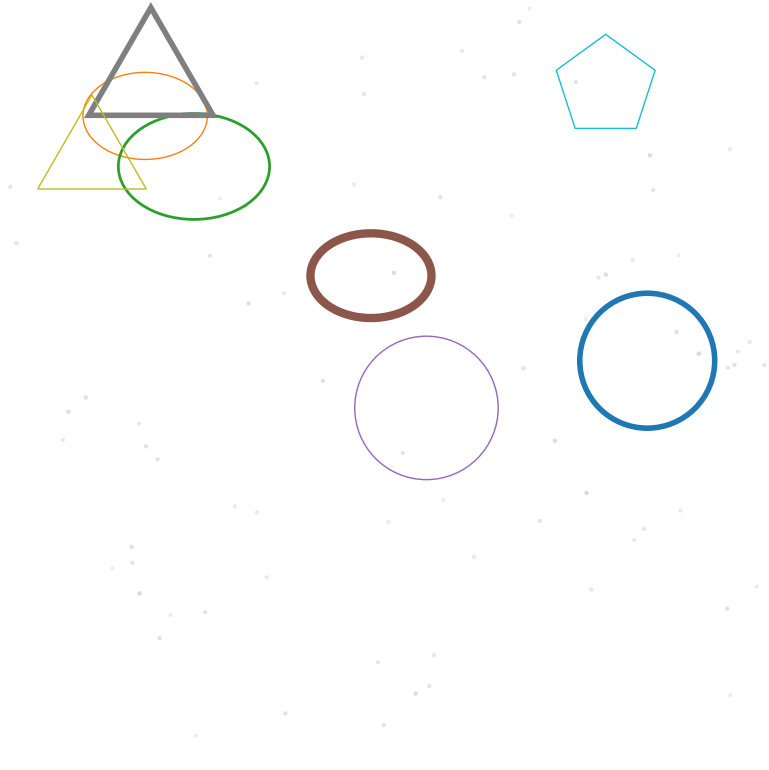[{"shape": "circle", "thickness": 2, "radius": 0.44, "center": [0.841, 0.532]}, {"shape": "oval", "thickness": 0.5, "radius": 0.4, "center": [0.189, 0.849]}, {"shape": "oval", "thickness": 1, "radius": 0.49, "center": [0.252, 0.784]}, {"shape": "circle", "thickness": 0.5, "radius": 0.47, "center": [0.554, 0.47]}, {"shape": "oval", "thickness": 3, "radius": 0.39, "center": [0.482, 0.642]}, {"shape": "triangle", "thickness": 2, "radius": 0.47, "center": [0.196, 0.897]}, {"shape": "triangle", "thickness": 0.5, "radius": 0.41, "center": [0.119, 0.795]}, {"shape": "pentagon", "thickness": 0.5, "radius": 0.34, "center": [0.787, 0.888]}]